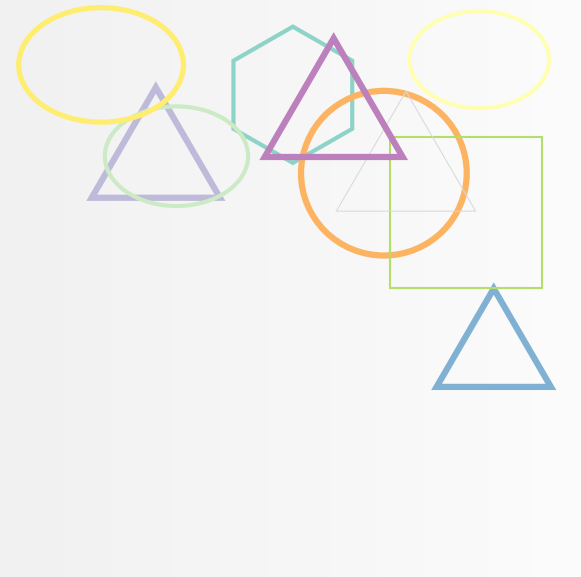[{"shape": "hexagon", "thickness": 2, "radius": 0.59, "center": [0.504, 0.835]}, {"shape": "oval", "thickness": 2, "radius": 0.6, "center": [0.825, 0.896]}, {"shape": "triangle", "thickness": 3, "radius": 0.64, "center": [0.268, 0.72]}, {"shape": "triangle", "thickness": 3, "radius": 0.57, "center": [0.849, 0.386]}, {"shape": "circle", "thickness": 3, "radius": 0.71, "center": [0.66, 0.699]}, {"shape": "square", "thickness": 1, "radius": 0.66, "center": [0.802, 0.631]}, {"shape": "triangle", "thickness": 0.5, "radius": 0.69, "center": [0.698, 0.703]}, {"shape": "triangle", "thickness": 3, "radius": 0.69, "center": [0.574, 0.796]}, {"shape": "oval", "thickness": 2, "radius": 0.62, "center": [0.304, 0.729]}, {"shape": "oval", "thickness": 2.5, "radius": 0.71, "center": [0.174, 0.887]}]